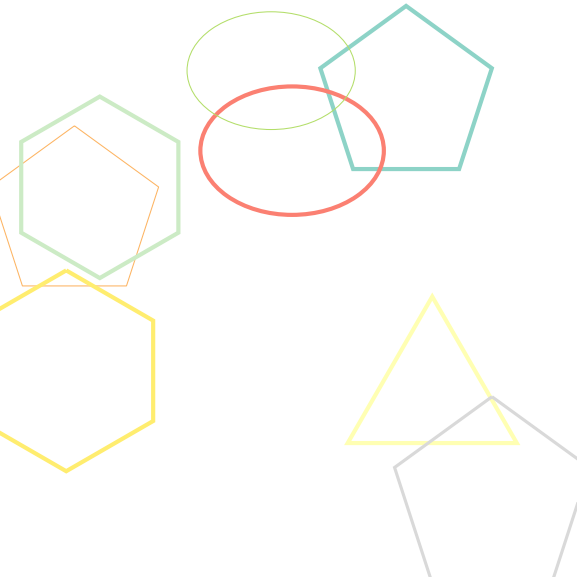[{"shape": "pentagon", "thickness": 2, "radius": 0.78, "center": [0.703, 0.833]}, {"shape": "triangle", "thickness": 2, "radius": 0.85, "center": [0.748, 0.316]}, {"shape": "oval", "thickness": 2, "radius": 0.79, "center": [0.506, 0.738]}, {"shape": "pentagon", "thickness": 0.5, "radius": 0.77, "center": [0.129, 0.628]}, {"shape": "oval", "thickness": 0.5, "radius": 0.73, "center": [0.47, 0.877]}, {"shape": "pentagon", "thickness": 1.5, "radius": 0.89, "center": [0.852, 0.135]}, {"shape": "hexagon", "thickness": 2, "radius": 0.79, "center": [0.173, 0.675]}, {"shape": "hexagon", "thickness": 2, "radius": 0.87, "center": [0.115, 0.357]}]